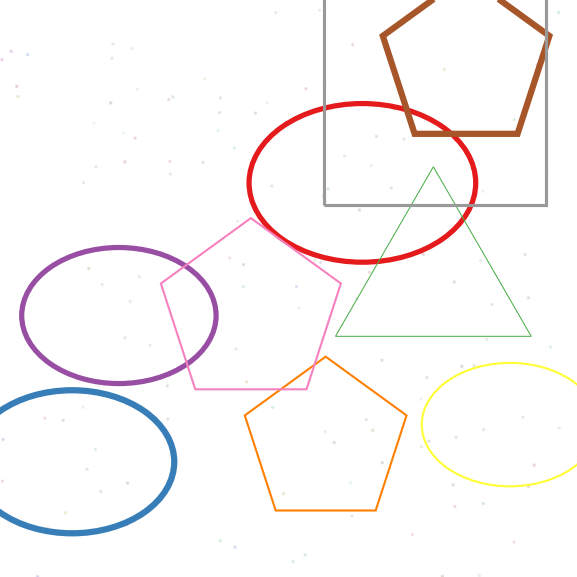[{"shape": "oval", "thickness": 2.5, "radius": 0.98, "center": [0.627, 0.682]}, {"shape": "oval", "thickness": 3, "radius": 0.88, "center": [0.125, 0.2]}, {"shape": "triangle", "thickness": 0.5, "radius": 0.98, "center": [0.75, 0.515]}, {"shape": "oval", "thickness": 2.5, "radius": 0.84, "center": [0.206, 0.453]}, {"shape": "pentagon", "thickness": 1, "radius": 0.74, "center": [0.564, 0.234]}, {"shape": "oval", "thickness": 1, "radius": 0.76, "center": [0.883, 0.264]}, {"shape": "pentagon", "thickness": 3, "radius": 0.76, "center": [0.807, 0.89]}, {"shape": "pentagon", "thickness": 1, "radius": 0.82, "center": [0.434, 0.458]}, {"shape": "square", "thickness": 1.5, "radius": 0.96, "center": [0.753, 0.836]}]